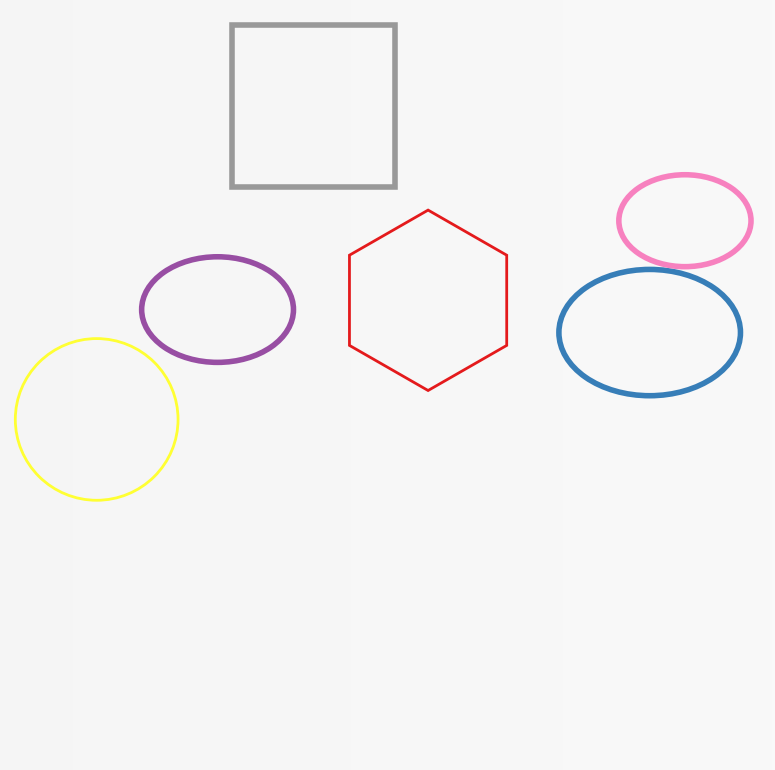[{"shape": "hexagon", "thickness": 1, "radius": 0.59, "center": [0.552, 0.61]}, {"shape": "oval", "thickness": 2, "radius": 0.59, "center": [0.838, 0.568]}, {"shape": "oval", "thickness": 2, "radius": 0.49, "center": [0.281, 0.598]}, {"shape": "circle", "thickness": 1, "radius": 0.52, "center": [0.125, 0.455]}, {"shape": "oval", "thickness": 2, "radius": 0.43, "center": [0.884, 0.713]}, {"shape": "square", "thickness": 2, "radius": 0.52, "center": [0.405, 0.862]}]